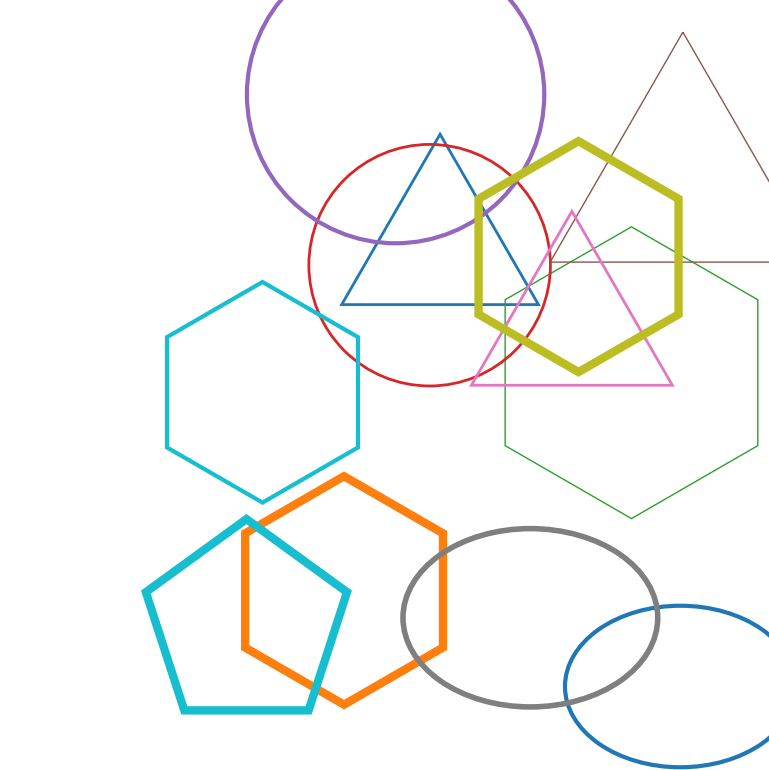[{"shape": "oval", "thickness": 1.5, "radius": 0.75, "center": [0.884, 0.108]}, {"shape": "triangle", "thickness": 1, "radius": 0.74, "center": [0.572, 0.678]}, {"shape": "hexagon", "thickness": 3, "radius": 0.74, "center": [0.447, 0.233]}, {"shape": "hexagon", "thickness": 0.5, "radius": 0.95, "center": [0.82, 0.516]}, {"shape": "circle", "thickness": 1, "radius": 0.78, "center": [0.558, 0.656]}, {"shape": "circle", "thickness": 1.5, "radius": 0.97, "center": [0.514, 0.877]}, {"shape": "triangle", "thickness": 0.5, "radius": 1.0, "center": [0.887, 0.759]}, {"shape": "triangle", "thickness": 1, "radius": 0.75, "center": [0.743, 0.575]}, {"shape": "oval", "thickness": 2, "radius": 0.83, "center": [0.689, 0.198]}, {"shape": "hexagon", "thickness": 3, "radius": 0.75, "center": [0.751, 0.667]}, {"shape": "pentagon", "thickness": 3, "radius": 0.69, "center": [0.32, 0.189]}, {"shape": "hexagon", "thickness": 1.5, "radius": 0.72, "center": [0.341, 0.491]}]